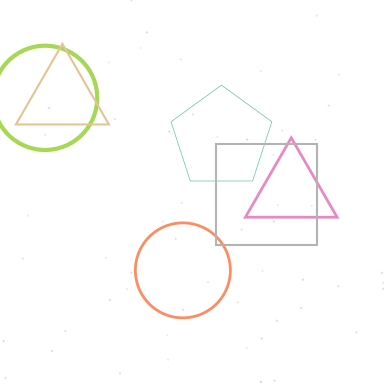[{"shape": "pentagon", "thickness": 0.5, "radius": 0.69, "center": [0.575, 0.641]}, {"shape": "circle", "thickness": 2, "radius": 0.62, "center": [0.475, 0.298]}, {"shape": "triangle", "thickness": 2, "radius": 0.69, "center": [0.757, 0.505]}, {"shape": "circle", "thickness": 3, "radius": 0.68, "center": [0.117, 0.746]}, {"shape": "triangle", "thickness": 1.5, "radius": 0.7, "center": [0.162, 0.746]}, {"shape": "square", "thickness": 1.5, "radius": 0.66, "center": [0.691, 0.495]}]